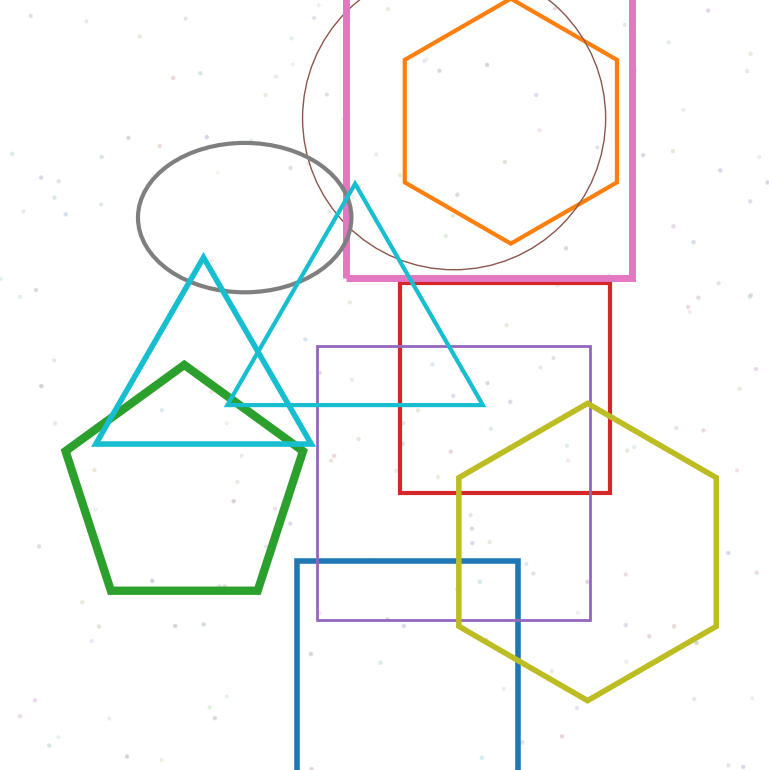[{"shape": "square", "thickness": 2, "radius": 0.72, "center": [0.53, 0.127]}, {"shape": "hexagon", "thickness": 1.5, "radius": 0.8, "center": [0.663, 0.843]}, {"shape": "pentagon", "thickness": 3, "radius": 0.81, "center": [0.239, 0.364]}, {"shape": "square", "thickness": 1.5, "radius": 0.68, "center": [0.656, 0.496]}, {"shape": "square", "thickness": 1, "radius": 0.89, "center": [0.589, 0.373]}, {"shape": "circle", "thickness": 0.5, "radius": 0.98, "center": [0.59, 0.846]}, {"shape": "square", "thickness": 2.5, "radius": 0.93, "center": [0.635, 0.825]}, {"shape": "oval", "thickness": 1.5, "radius": 0.69, "center": [0.318, 0.717]}, {"shape": "hexagon", "thickness": 2, "radius": 0.97, "center": [0.763, 0.283]}, {"shape": "triangle", "thickness": 2, "radius": 0.81, "center": [0.264, 0.504]}, {"shape": "triangle", "thickness": 1.5, "radius": 0.96, "center": [0.461, 0.57]}]